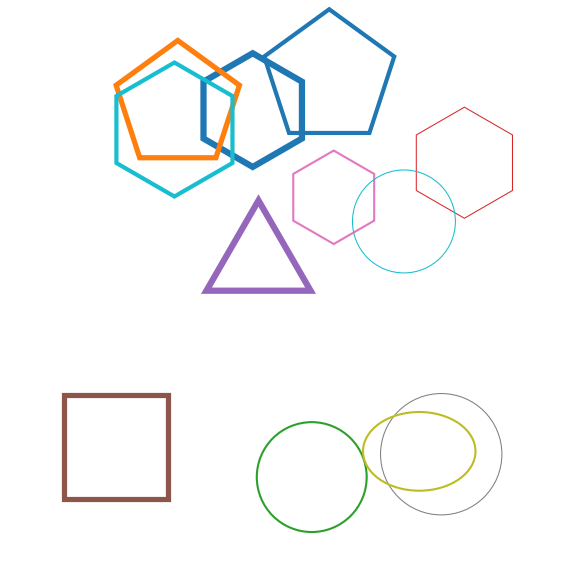[{"shape": "hexagon", "thickness": 3, "radius": 0.49, "center": [0.438, 0.808]}, {"shape": "pentagon", "thickness": 2, "radius": 0.59, "center": [0.57, 0.865]}, {"shape": "pentagon", "thickness": 2.5, "radius": 0.56, "center": [0.308, 0.817]}, {"shape": "circle", "thickness": 1, "radius": 0.48, "center": [0.54, 0.173]}, {"shape": "hexagon", "thickness": 0.5, "radius": 0.48, "center": [0.804, 0.717]}, {"shape": "triangle", "thickness": 3, "radius": 0.52, "center": [0.448, 0.548]}, {"shape": "square", "thickness": 2.5, "radius": 0.45, "center": [0.201, 0.225]}, {"shape": "hexagon", "thickness": 1, "radius": 0.4, "center": [0.578, 0.658]}, {"shape": "circle", "thickness": 0.5, "radius": 0.53, "center": [0.764, 0.213]}, {"shape": "oval", "thickness": 1, "radius": 0.49, "center": [0.726, 0.218]}, {"shape": "circle", "thickness": 0.5, "radius": 0.45, "center": [0.699, 0.616]}, {"shape": "hexagon", "thickness": 2, "radius": 0.58, "center": [0.302, 0.775]}]